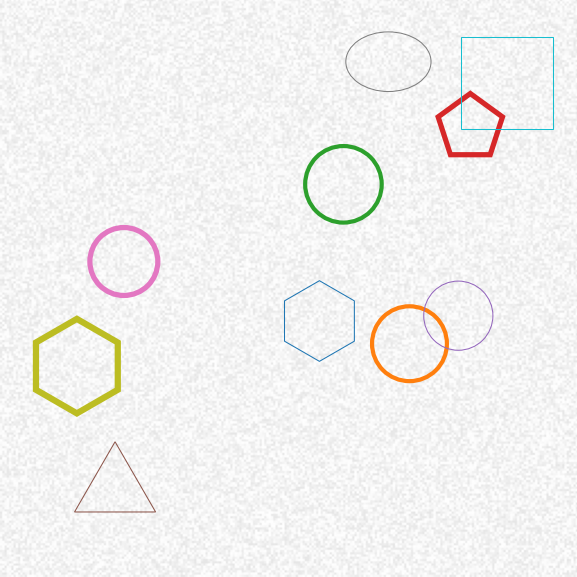[{"shape": "hexagon", "thickness": 0.5, "radius": 0.35, "center": [0.553, 0.443]}, {"shape": "circle", "thickness": 2, "radius": 0.32, "center": [0.709, 0.404]}, {"shape": "circle", "thickness": 2, "radius": 0.33, "center": [0.595, 0.68]}, {"shape": "pentagon", "thickness": 2.5, "radius": 0.29, "center": [0.814, 0.779]}, {"shape": "circle", "thickness": 0.5, "radius": 0.3, "center": [0.794, 0.453]}, {"shape": "triangle", "thickness": 0.5, "radius": 0.41, "center": [0.199, 0.153]}, {"shape": "circle", "thickness": 2.5, "radius": 0.29, "center": [0.214, 0.546]}, {"shape": "oval", "thickness": 0.5, "radius": 0.37, "center": [0.673, 0.892]}, {"shape": "hexagon", "thickness": 3, "radius": 0.41, "center": [0.133, 0.365]}, {"shape": "square", "thickness": 0.5, "radius": 0.4, "center": [0.878, 0.855]}]